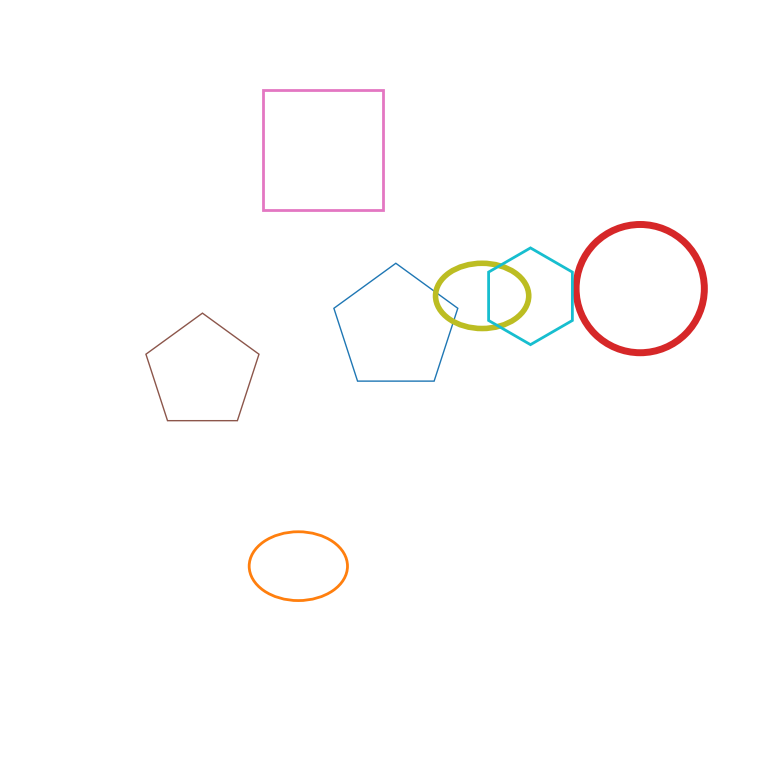[{"shape": "pentagon", "thickness": 0.5, "radius": 0.42, "center": [0.514, 0.573]}, {"shape": "oval", "thickness": 1, "radius": 0.32, "center": [0.387, 0.265]}, {"shape": "circle", "thickness": 2.5, "radius": 0.42, "center": [0.831, 0.625]}, {"shape": "pentagon", "thickness": 0.5, "radius": 0.39, "center": [0.263, 0.516]}, {"shape": "square", "thickness": 1, "radius": 0.39, "center": [0.419, 0.805]}, {"shape": "oval", "thickness": 2, "radius": 0.3, "center": [0.626, 0.616]}, {"shape": "hexagon", "thickness": 1, "radius": 0.31, "center": [0.689, 0.615]}]